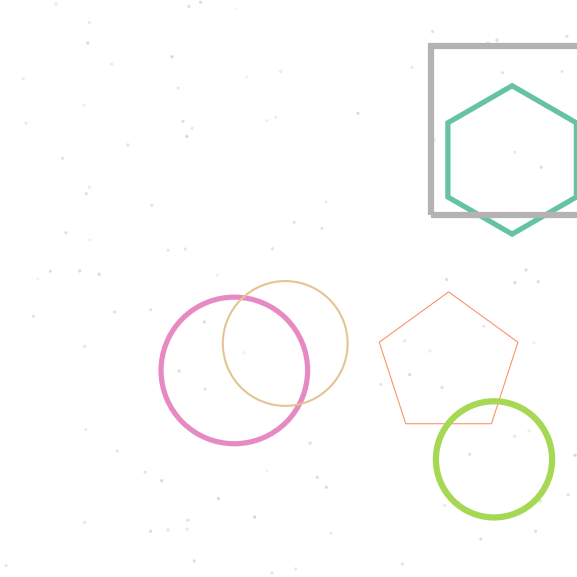[{"shape": "hexagon", "thickness": 2.5, "radius": 0.64, "center": [0.887, 0.722]}, {"shape": "pentagon", "thickness": 0.5, "radius": 0.63, "center": [0.777, 0.368]}, {"shape": "circle", "thickness": 2.5, "radius": 0.63, "center": [0.406, 0.358]}, {"shape": "circle", "thickness": 3, "radius": 0.5, "center": [0.855, 0.204]}, {"shape": "circle", "thickness": 1, "radius": 0.54, "center": [0.494, 0.404]}, {"shape": "square", "thickness": 3, "radius": 0.73, "center": [0.893, 0.773]}]